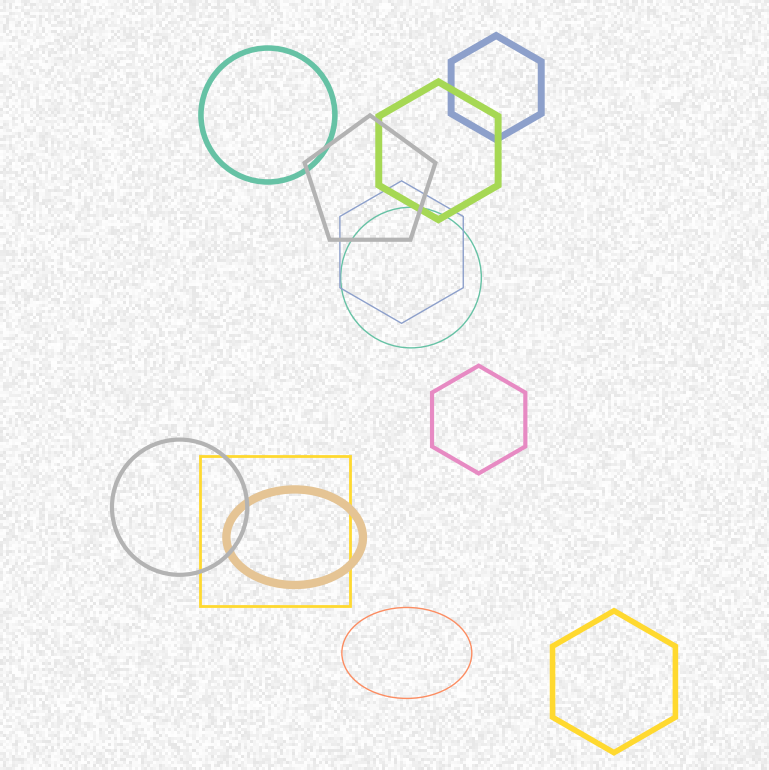[{"shape": "circle", "thickness": 0.5, "radius": 0.46, "center": [0.534, 0.64]}, {"shape": "circle", "thickness": 2, "radius": 0.43, "center": [0.348, 0.851]}, {"shape": "oval", "thickness": 0.5, "radius": 0.42, "center": [0.528, 0.152]}, {"shape": "hexagon", "thickness": 0.5, "radius": 0.46, "center": [0.522, 0.673]}, {"shape": "hexagon", "thickness": 2.5, "radius": 0.34, "center": [0.644, 0.886]}, {"shape": "hexagon", "thickness": 1.5, "radius": 0.35, "center": [0.622, 0.455]}, {"shape": "hexagon", "thickness": 2.5, "radius": 0.45, "center": [0.569, 0.804]}, {"shape": "hexagon", "thickness": 2, "radius": 0.46, "center": [0.797, 0.115]}, {"shape": "square", "thickness": 1, "radius": 0.49, "center": [0.357, 0.31]}, {"shape": "oval", "thickness": 3, "radius": 0.44, "center": [0.383, 0.302]}, {"shape": "circle", "thickness": 1.5, "radius": 0.44, "center": [0.233, 0.341]}, {"shape": "pentagon", "thickness": 1.5, "radius": 0.45, "center": [0.481, 0.761]}]